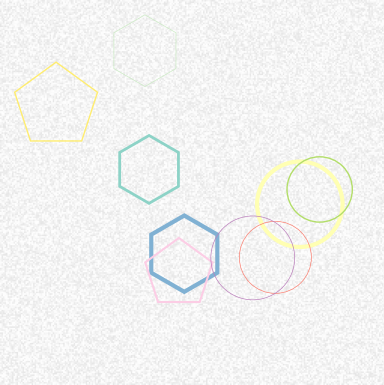[{"shape": "hexagon", "thickness": 2, "radius": 0.44, "center": [0.387, 0.56]}, {"shape": "circle", "thickness": 3, "radius": 0.55, "center": [0.779, 0.469]}, {"shape": "circle", "thickness": 0.5, "radius": 0.47, "center": [0.715, 0.332]}, {"shape": "hexagon", "thickness": 3, "radius": 0.5, "center": [0.479, 0.341]}, {"shape": "circle", "thickness": 1, "radius": 0.42, "center": [0.83, 0.508]}, {"shape": "pentagon", "thickness": 1.5, "radius": 0.46, "center": [0.465, 0.29]}, {"shape": "circle", "thickness": 0.5, "radius": 0.54, "center": [0.657, 0.33]}, {"shape": "hexagon", "thickness": 0.5, "radius": 0.47, "center": [0.376, 0.868]}, {"shape": "pentagon", "thickness": 1, "radius": 0.57, "center": [0.146, 0.725]}]